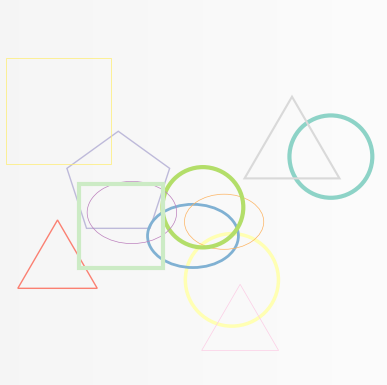[{"shape": "circle", "thickness": 3, "radius": 0.53, "center": [0.854, 0.593]}, {"shape": "circle", "thickness": 2.5, "radius": 0.6, "center": [0.598, 0.273]}, {"shape": "pentagon", "thickness": 1, "radius": 0.7, "center": [0.305, 0.52]}, {"shape": "triangle", "thickness": 1, "radius": 0.59, "center": [0.148, 0.31]}, {"shape": "oval", "thickness": 2, "radius": 0.59, "center": [0.498, 0.387]}, {"shape": "oval", "thickness": 0.5, "radius": 0.51, "center": [0.578, 0.424]}, {"shape": "circle", "thickness": 3, "radius": 0.52, "center": [0.524, 0.462]}, {"shape": "triangle", "thickness": 0.5, "radius": 0.57, "center": [0.62, 0.147]}, {"shape": "triangle", "thickness": 1.5, "radius": 0.71, "center": [0.754, 0.607]}, {"shape": "oval", "thickness": 0.5, "radius": 0.58, "center": [0.34, 0.448]}, {"shape": "square", "thickness": 3, "radius": 0.54, "center": [0.312, 0.413]}, {"shape": "square", "thickness": 0.5, "radius": 0.68, "center": [0.151, 0.712]}]